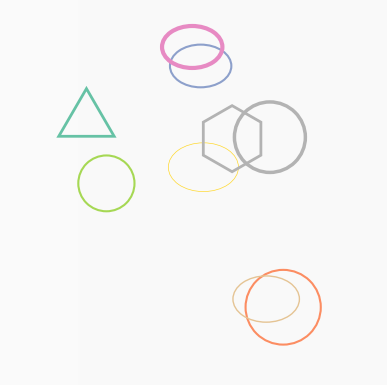[{"shape": "triangle", "thickness": 2, "radius": 0.41, "center": [0.223, 0.687]}, {"shape": "circle", "thickness": 1.5, "radius": 0.49, "center": [0.731, 0.202]}, {"shape": "oval", "thickness": 1.5, "radius": 0.4, "center": [0.518, 0.829]}, {"shape": "oval", "thickness": 3, "radius": 0.39, "center": [0.496, 0.878]}, {"shape": "circle", "thickness": 1.5, "radius": 0.36, "center": [0.275, 0.524]}, {"shape": "oval", "thickness": 0.5, "radius": 0.45, "center": [0.525, 0.566]}, {"shape": "oval", "thickness": 1, "radius": 0.43, "center": [0.687, 0.223]}, {"shape": "circle", "thickness": 2.5, "radius": 0.46, "center": [0.697, 0.644]}, {"shape": "hexagon", "thickness": 2, "radius": 0.43, "center": [0.599, 0.64]}]